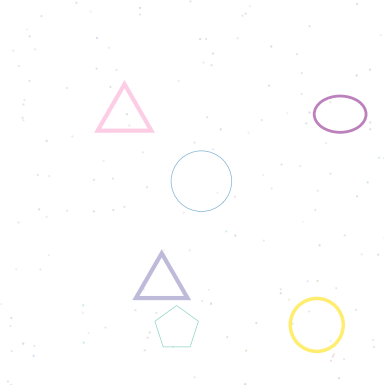[{"shape": "pentagon", "thickness": 0.5, "radius": 0.3, "center": [0.459, 0.147]}, {"shape": "triangle", "thickness": 3, "radius": 0.39, "center": [0.42, 0.265]}, {"shape": "circle", "thickness": 0.5, "radius": 0.39, "center": [0.523, 0.529]}, {"shape": "triangle", "thickness": 3, "radius": 0.4, "center": [0.323, 0.701]}, {"shape": "oval", "thickness": 2, "radius": 0.34, "center": [0.883, 0.703]}, {"shape": "circle", "thickness": 2.5, "radius": 0.34, "center": [0.823, 0.156]}]